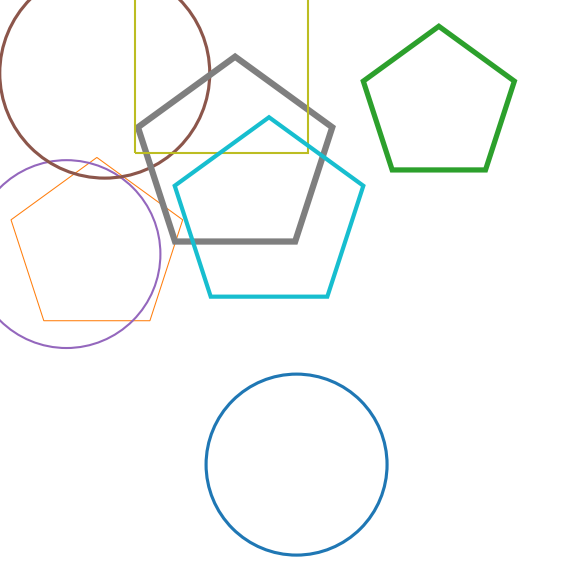[{"shape": "circle", "thickness": 1.5, "radius": 0.78, "center": [0.514, 0.195]}, {"shape": "pentagon", "thickness": 0.5, "radius": 0.78, "center": [0.168, 0.57]}, {"shape": "pentagon", "thickness": 2.5, "radius": 0.69, "center": [0.76, 0.816]}, {"shape": "circle", "thickness": 1, "radius": 0.81, "center": [0.115, 0.559]}, {"shape": "circle", "thickness": 1.5, "radius": 0.91, "center": [0.181, 0.873]}, {"shape": "pentagon", "thickness": 3, "radius": 0.88, "center": [0.407, 0.724]}, {"shape": "square", "thickness": 1, "radius": 0.75, "center": [0.384, 0.884]}, {"shape": "pentagon", "thickness": 2, "radius": 0.86, "center": [0.466, 0.624]}]